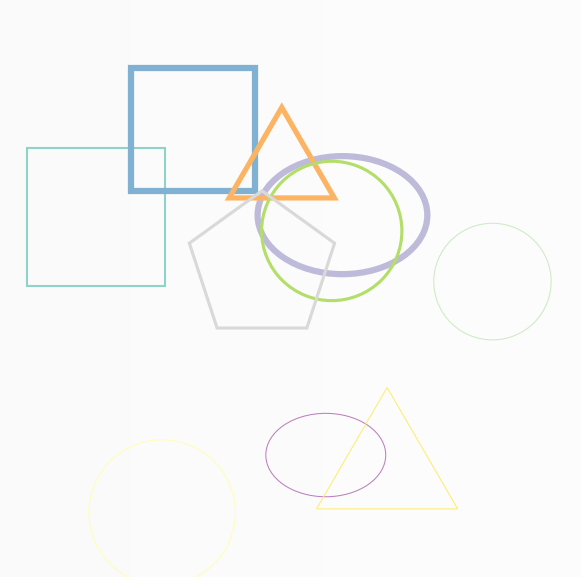[{"shape": "square", "thickness": 1, "radius": 0.6, "center": [0.165, 0.623]}, {"shape": "circle", "thickness": 0.5, "radius": 0.63, "center": [0.279, 0.112]}, {"shape": "oval", "thickness": 3, "radius": 0.73, "center": [0.589, 0.627]}, {"shape": "square", "thickness": 3, "radius": 0.53, "center": [0.332, 0.775]}, {"shape": "triangle", "thickness": 2.5, "radius": 0.52, "center": [0.485, 0.709]}, {"shape": "circle", "thickness": 1.5, "radius": 0.6, "center": [0.571, 0.599]}, {"shape": "pentagon", "thickness": 1.5, "radius": 0.66, "center": [0.451, 0.537]}, {"shape": "oval", "thickness": 0.5, "radius": 0.52, "center": [0.56, 0.211]}, {"shape": "circle", "thickness": 0.5, "radius": 0.5, "center": [0.847, 0.512]}, {"shape": "triangle", "thickness": 0.5, "radius": 0.7, "center": [0.666, 0.188]}]